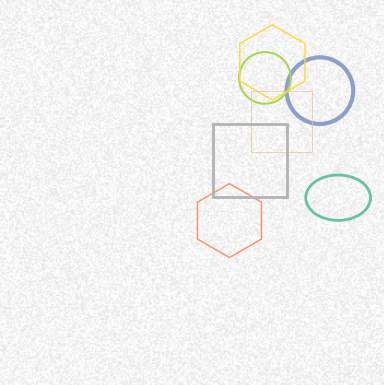[{"shape": "oval", "thickness": 2, "radius": 0.42, "center": [0.878, 0.487]}, {"shape": "hexagon", "thickness": 1, "radius": 0.48, "center": [0.596, 0.427]}, {"shape": "circle", "thickness": 3, "radius": 0.43, "center": [0.831, 0.765]}, {"shape": "circle", "thickness": 1.5, "radius": 0.34, "center": [0.688, 0.798]}, {"shape": "hexagon", "thickness": 1, "radius": 0.49, "center": [0.708, 0.838]}, {"shape": "square", "thickness": 0.5, "radius": 0.4, "center": [0.731, 0.684]}, {"shape": "square", "thickness": 2, "radius": 0.48, "center": [0.648, 0.583]}]